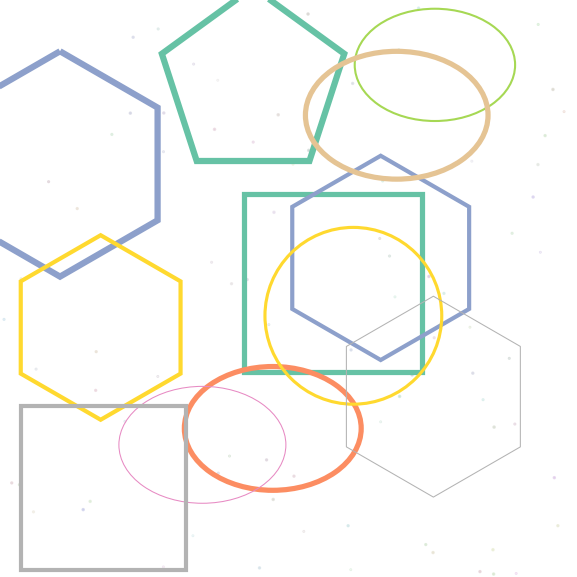[{"shape": "square", "thickness": 2.5, "radius": 0.77, "center": [0.577, 0.509]}, {"shape": "pentagon", "thickness": 3, "radius": 0.83, "center": [0.438, 0.855]}, {"shape": "oval", "thickness": 2.5, "radius": 0.77, "center": [0.472, 0.257]}, {"shape": "hexagon", "thickness": 2, "radius": 0.88, "center": [0.659, 0.553]}, {"shape": "hexagon", "thickness": 3, "radius": 0.98, "center": [0.104, 0.715]}, {"shape": "oval", "thickness": 0.5, "radius": 0.72, "center": [0.35, 0.229]}, {"shape": "oval", "thickness": 1, "radius": 0.69, "center": [0.753, 0.887]}, {"shape": "circle", "thickness": 1.5, "radius": 0.77, "center": [0.612, 0.452]}, {"shape": "hexagon", "thickness": 2, "radius": 0.8, "center": [0.174, 0.432]}, {"shape": "oval", "thickness": 2.5, "radius": 0.79, "center": [0.687, 0.8]}, {"shape": "square", "thickness": 2, "radius": 0.71, "center": [0.179, 0.154]}, {"shape": "hexagon", "thickness": 0.5, "radius": 0.87, "center": [0.75, 0.312]}]